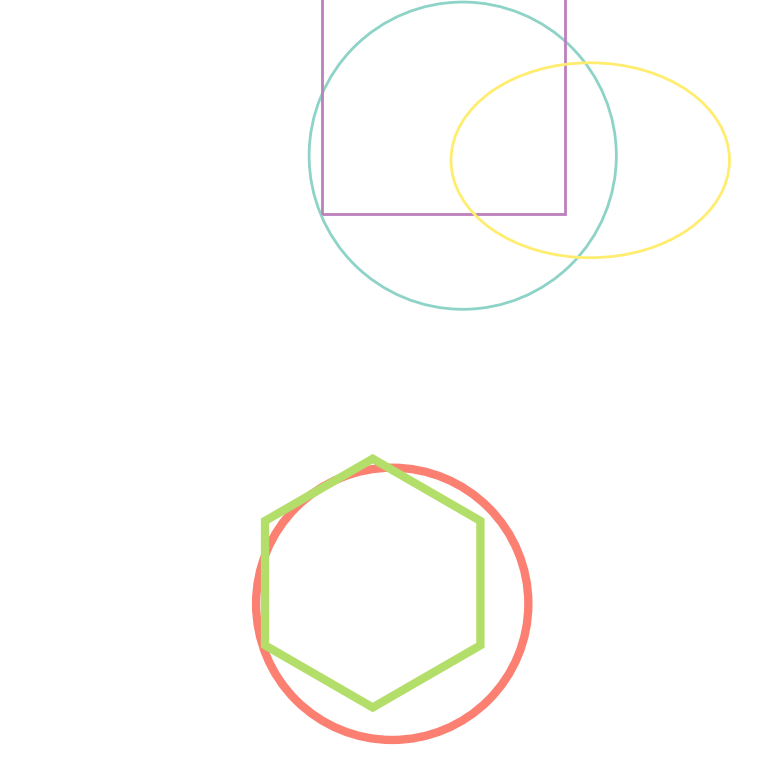[{"shape": "circle", "thickness": 1, "radius": 1.0, "center": [0.601, 0.798]}, {"shape": "circle", "thickness": 3, "radius": 0.88, "center": [0.509, 0.216]}, {"shape": "hexagon", "thickness": 3, "radius": 0.81, "center": [0.484, 0.243]}, {"shape": "square", "thickness": 1, "radius": 0.79, "center": [0.576, 0.88]}, {"shape": "oval", "thickness": 1, "radius": 0.9, "center": [0.767, 0.792]}]